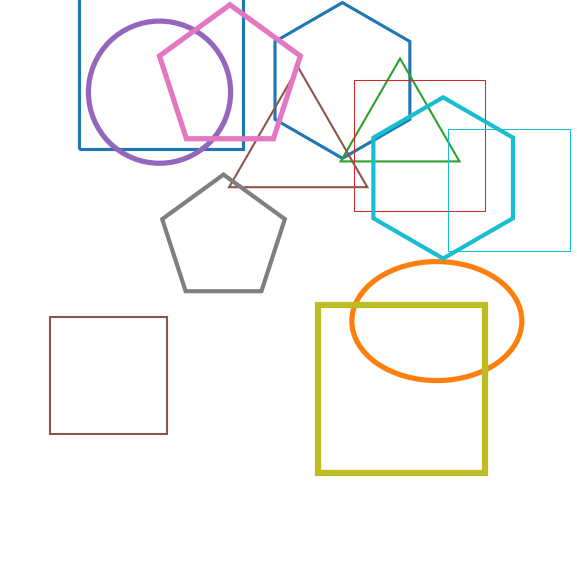[{"shape": "hexagon", "thickness": 1.5, "radius": 0.67, "center": [0.593, 0.86]}, {"shape": "square", "thickness": 1.5, "radius": 0.71, "center": [0.279, 0.883]}, {"shape": "oval", "thickness": 2.5, "radius": 0.74, "center": [0.756, 0.443]}, {"shape": "triangle", "thickness": 1, "radius": 0.59, "center": [0.693, 0.779]}, {"shape": "square", "thickness": 0.5, "radius": 0.57, "center": [0.727, 0.748]}, {"shape": "circle", "thickness": 2.5, "radius": 0.62, "center": [0.276, 0.84]}, {"shape": "triangle", "thickness": 1, "radius": 0.69, "center": [0.516, 0.744]}, {"shape": "square", "thickness": 1, "radius": 0.51, "center": [0.188, 0.349]}, {"shape": "pentagon", "thickness": 2.5, "radius": 0.64, "center": [0.398, 0.863]}, {"shape": "pentagon", "thickness": 2, "radius": 0.56, "center": [0.387, 0.585]}, {"shape": "square", "thickness": 3, "radius": 0.73, "center": [0.695, 0.326]}, {"shape": "square", "thickness": 0.5, "radius": 0.53, "center": [0.882, 0.67]}, {"shape": "hexagon", "thickness": 2, "radius": 0.7, "center": [0.767, 0.691]}]